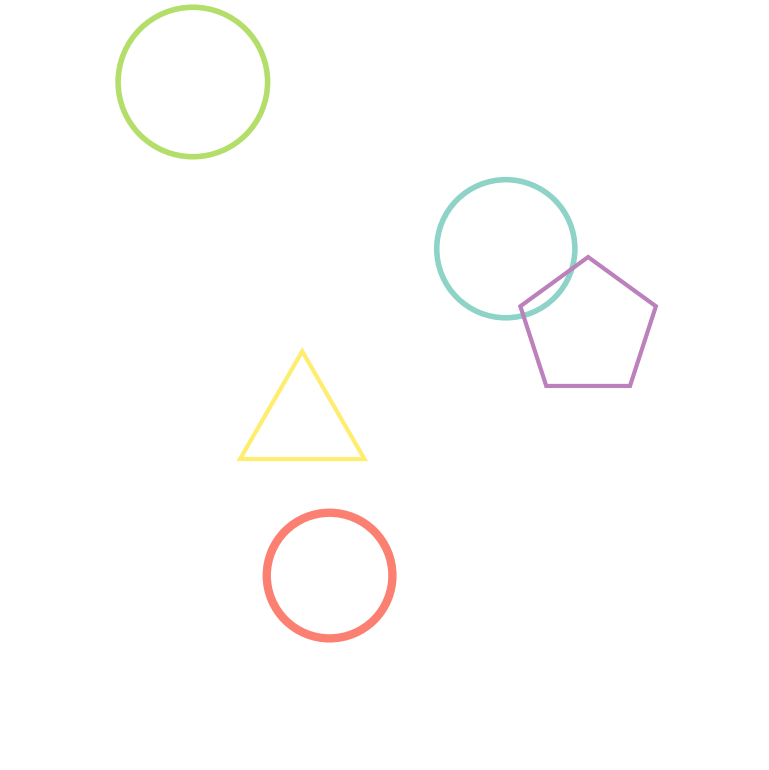[{"shape": "circle", "thickness": 2, "radius": 0.45, "center": [0.657, 0.677]}, {"shape": "circle", "thickness": 3, "radius": 0.41, "center": [0.428, 0.253]}, {"shape": "circle", "thickness": 2, "radius": 0.49, "center": [0.25, 0.894]}, {"shape": "pentagon", "thickness": 1.5, "radius": 0.46, "center": [0.764, 0.574]}, {"shape": "triangle", "thickness": 1.5, "radius": 0.47, "center": [0.393, 0.45]}]